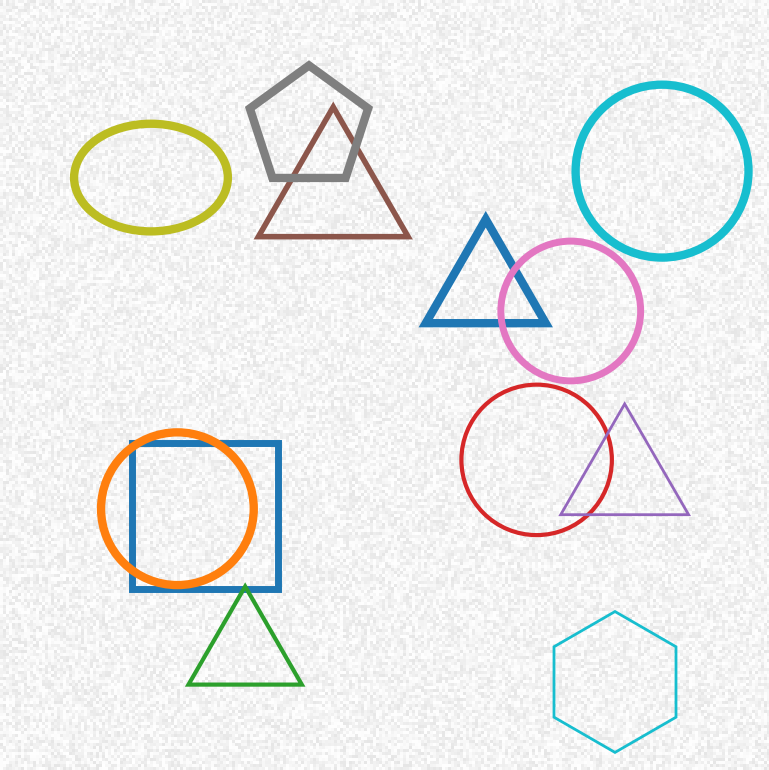[{"shape": "square", "thickness": 2.5, "radius": 0.47, "center": [0.266, 0.33]}, {"shape": "triangle", "thickness": 3, "radius": 0.45, "center": [0.631, 0.625]}, {"shape": "circle", "thickness": 3, "radius": 0.5, "center": [0.23, 0.339]}, {"shape": "triangle", "thickness": 1.5, "radius": 0.42, "center": [0.318, 0.153]}, {"shape": "circle", "thickness": 1.5, "radius": 0.49, "center": [0.697, 0.403]}, {"shape": "triangle", "thickness": 1, "radius": 0.48, "center": [0.811, 0.38]}, {"shape": "triangle", "thickness": 2, "radius": 0.56, "center": [0.433, 0.749]}, {"shape": "circle", "thickness": 2.5, "radius": 0.45, "center": [0.741, 0.596]}, {"shape": "pentagon", "thickness": 3, "radius": 0.4, "center": [0.401, 0.834]}, {"shape": "oval", "thickness": 3, "radius": 0.5, "center": [0.196, 0.769]}, {"shape": "hexagon", "thickness": 1, "radius": 0.46, "center": [0.799, 0.114]}, {"shape": "circle", "thickness": 3, "radius": 0.56, "center": [0.86, 0.778]}]